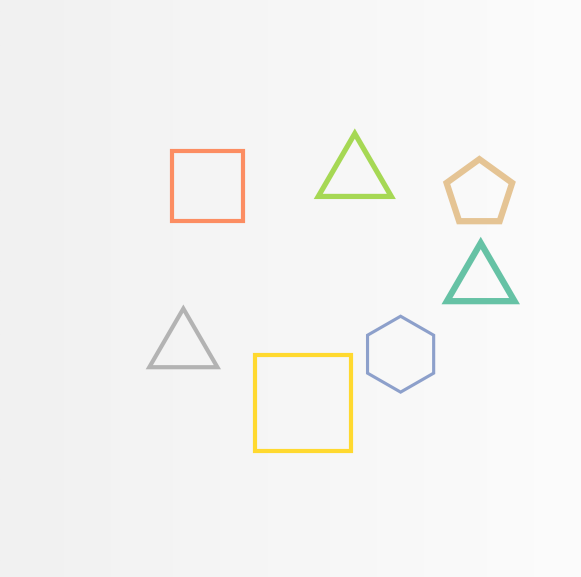[{"shape": "triangle", "thickness": 3, "radius": 0.34, "center": [0.827, 0.511]}, {"shape": "square", "thickness": 2, "radius": 0.3, "center": [0.357, 0.677]}, {"shape": "hexagon", "thickness": 1.5, "radius": 0.33, "center": [0.689, 0.386]}, {"shape": "triangle", "thickness": 2.5, "radius": 0.36, "center": [0.61, 0.695]}, {"shape": "square", "thickness": 2, "radius": 0.41, "center": [0.522, 0.301]}, {"shape": "pentagon", "thickness": 3, "radius": 0.3, "center": [0.825, 0.664]}, {"shape": "triangle", "thickness": 2, "radius": 0.34, "center": [0.315, 0.397]}]